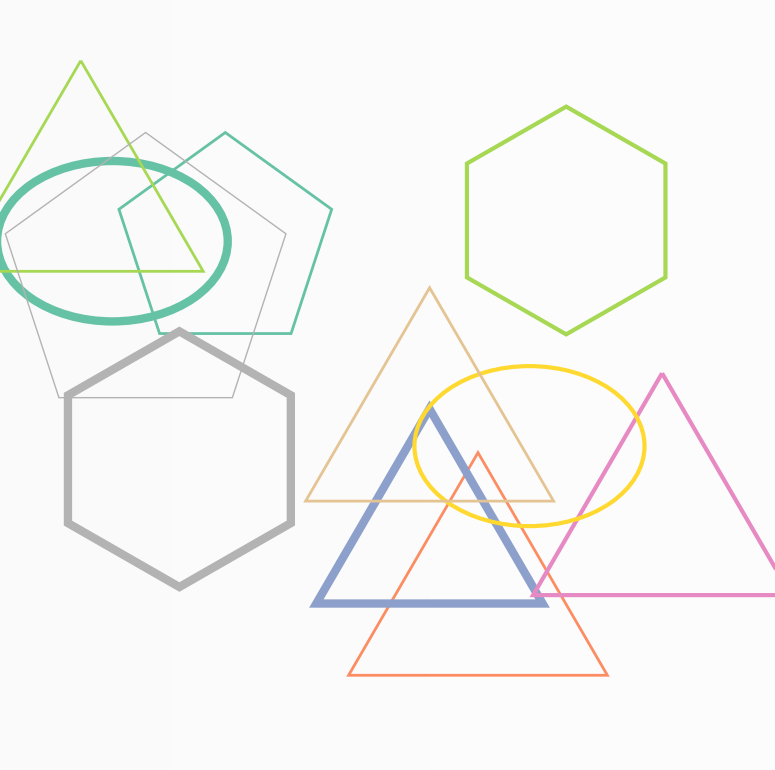[{"shape": "oval", "thickness": 3, "radius": 0.74, "center": [0.145, 0.687]}, {"shape": "pentagon", "thickness": 1, "radius": 0.72, "center": [0.291, 0.684]}, {"shape": "triangle", "thickness": 1, "radius": 0.96, "center": [0.617, 0.219]}, {"shape": "triangle", "thickness": 3, "radius": 0.84, "center": [0.554, 0.3]}, {"shape": "triangle", "thickness": 1.5, "radius": 0.96, "center": [0.854, 0.323]}, {"shape": "triangle", "thickness": 1, "radius": 0.91, "center": [0.104, 0.739]}, {"shape": "hexagon", "thickness": 1.5, "radius": 0.74, "center": [0.731, 0.714]}, {"shape": "oval", "thickness": 1.5, "radius": 0.74, "center": [0.683, 0.421]}, {"shape": "triangle", "thickness": 1, "radius": 0.92, "center": [0.554, 0.442]}, {"shape": "pentagon", "thickness": 0.5, "radius": 0.95, "center": [0.188, 0.638]}, {"shape": "hexagon", "thickness": 3, "radius": 0.83, "center": [0.231, 0.404]}]